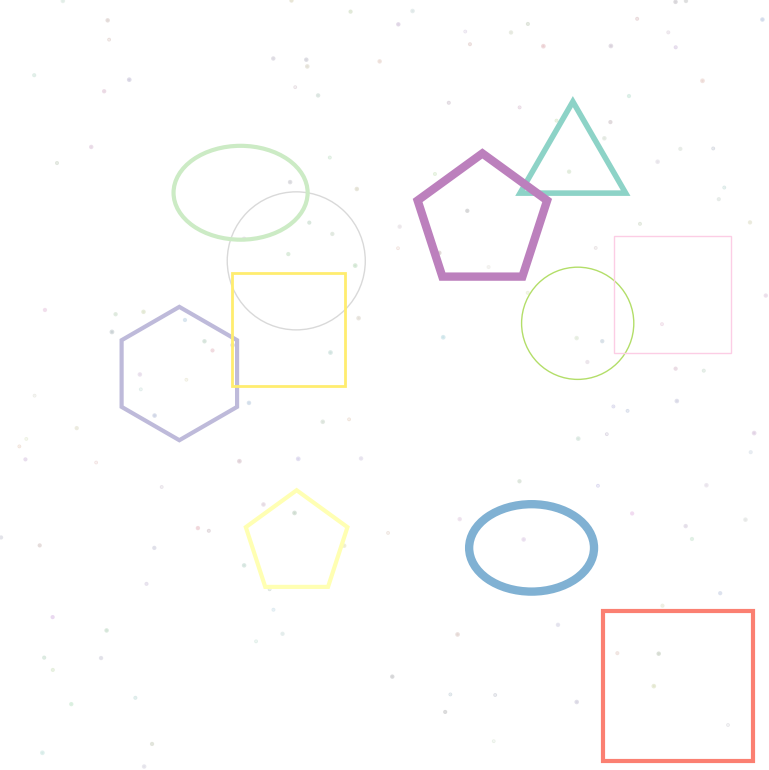[{"shape": "triangle", "thickness": 2, "radius": 0.4, "center": [0.744, 0.789]}, {"shape": "pentagon", "thickness": 1.5, "radius": 0.35, "center": [0.385, 0.294]}, {"shape": "hexagon", "thickness": 1.5, "radius": 0.43, "center": [0.233, 0.515]}, {"shape": "square", "thickness": 1.5, "radius": 0.49, "center": [0.881, 0.109]}, {"shape": "oval", "thickness": 3, "radius": 0.41, "center": [0.69, 0.288]}, {"shape": "circle", "thickness": 0.5, "radius": 0.36, "center": [0.75, 0.58]}, {"shape": "square", "thickness": 0.5, "radius": 0.38, "center": [0.874, 0.618]}, {"shape": "circle", "thickness": 0.5, "radius": 0.45, "center": [0.385, 0.661]}, {"shape": "pentagon", "thickness": 3, "radius": 0.44, "center": [0.626, 0.712]}, {"shape": "oval", "thickness": 1.5, "radius": 0.44, "center": [0.312, 0.75]}, {"shape": "square", "thickness": 1, "radius": 0.36, "center": [0.375, 0.572]}]